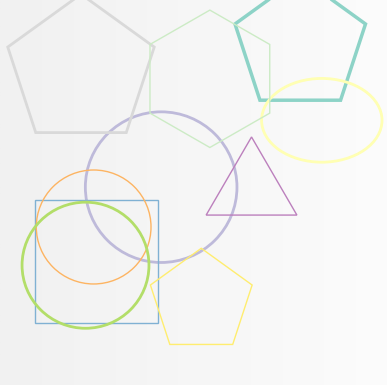[{"shape": "pentagon", "thickness": 2.5, "radius": 0.89, "center": [0.775, 0.883]}, {"shape": "oval", "thickness": 2, "radius": 0.78, "center": [0.83, 0.687]}, {"shape": "circle", "thickness": 2, "radius": 0.98, "center": [0.416, 0.514]}, {"shape": "square", "thickness": 1, "radius": 0.8, "center": [0.249, 0.322]}, {"shape": "circle", "thickness": 1, "radius": 0.74, "center": [0.242, 0.41]}, {"shape": "circle", "thickness": 2, "radius": 0.82, "center": [0.221, 0.311]}, {"shape": "pentagon", "thickness": 2, "radius": 0.99, "center": [0.209, 0.816]}, {"shape": "triangle", "thickness": 1, "radius": 0.68, "center": [0.649, 0.509]}, {"shape": "hexagon", "thickness": 1, "radius": 0.89, "center": [0.542, 0.795]}, {"shape": "pentagon", "thickness": 1, "radius": 0.69, "center": [0.519, 0.217]}]